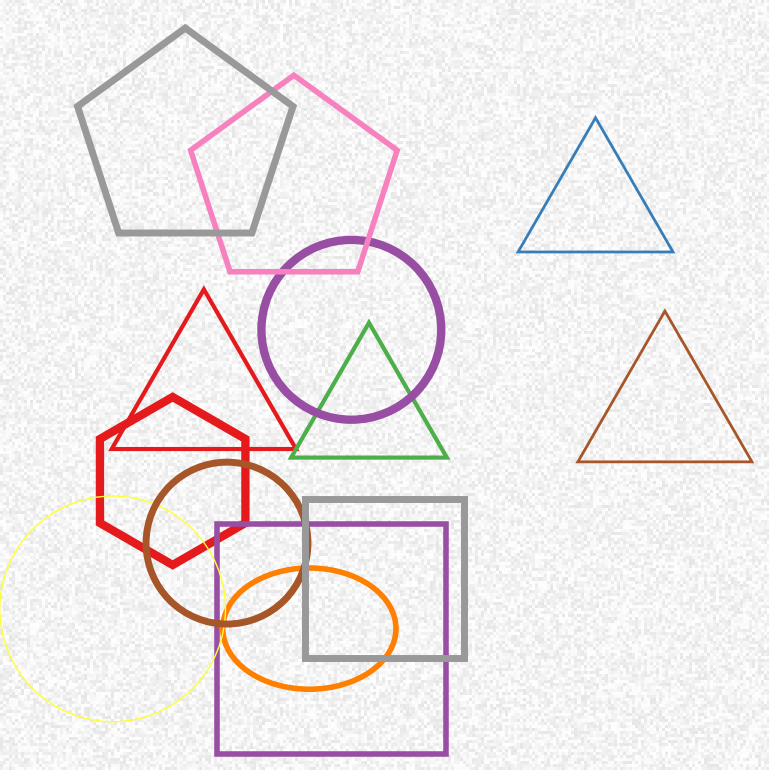[{"shape": "hexagon", "thickness": 3, "radius": 0.55, "center": [0.224, 0.375]}, {"shape": "triangle", "thickness": 1.5, "radius": 0.69, "center": [0.265, 0.486]}, {"shape": "triangle", "thickness": 1, "radius": 0.58, "center": [0.773, 0.731]}, {"shape": "triangle", "thickness": 1.5, "radius": 0.58, "center": [0.479, 0.464]}, {"shape": "circle", "thickness": 3, "radius": 0.58, "center": [0.456, 0.572]}, {"shape": "square", "thickness": 2, "radius": 0.75, "center": [0.43, 0.17]}, {"shape": "oval", "thickness": 2, "radius": 0.56, "center": [0.402, 0.184]}, {"shape": "circle", "thickness": 0.5, "radius": 0.73, "center": [0.146, 0.209]}, {"shape": "triangle", "thickness": 1, "radius": 0.65, "center": [0.864, 0.465]}, {"shape": "circle", "thickness": 2.5, "radius": 0.53, "center": [0.295, 0.295]}, {"shape": "pentagon", "thickness": 2, "radius": 0.71, "center": [0.382, 0.761]}, {"shape": "square", "thickness": 2.5, "radius": 0.52, "center": [0.5, 0.249]}, {"shape": "pentagon", "thickness": 2.5, "radius": 0.74, "center": [0.241, 0.816]}]